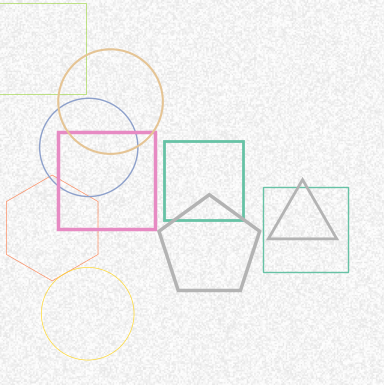[{"shape": "square", "thickness": 2, "radius": 0.52, "center": [0.528, 0.532]}, {"shape": "square", "thickness": 1, "radius": 0.55, "center": [0.793, 0.403]}, {"shape": "hexagon", "thickness": 0.5, "radius": 0.69, "center": [0.136, 0.408]}, {"shape": "circle", "thickness": 1, "radius": 0.64, "center": [0.231, 0.617]}, {"shape": "square", "thickness": 2.5, "radius": 0.63, "center": [0.278, 0.532]}, {"shape": "square", "thickness": 0.5, "radius": 0.59, "center": [0.105, 0.873]}, {"shape": "circle", "thickness": 0.5, "radius": 0.6, "center": [0.228, 0.185]}, {"shape": "circle", "thickness": 1.5, "radius": 0.68, "center": [0.287, 0.736]}, {"shape": "triangle", "thickness": 2, "radius": 0.51, "center": [0.786, 0.431]}, {"shape": "pentagon", "thickness": 2.5, "radius": 0.69, "center": [0.544, 0.357]}]